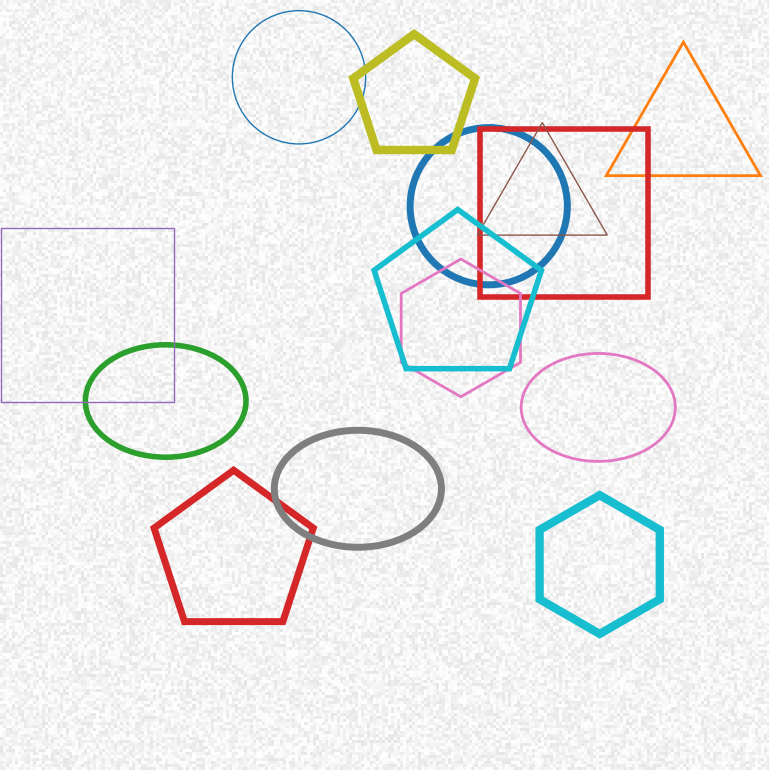[{"shape": "circle", "thickness": 2.5, "radius": 0.51, "center": [0.635, 0.732]}, {"shape": "circle", "thickness": 0.5, "radius": 0.43, "center": [0.388, 0.9]}, {"shape": "triangle", "thickness": 1, "radius": 0.58, "center": [0.888, 0.83]}, {"shape": "oval", "thickness": 2, "radius": 0.52, "center": [0.215, 0.479]}, {"shape": "pentagon", "thickness": 2.5, "radius": 0.54, "center": [0.303, 0.281]}, {"shape": "square", "thickness": 2, "radius": 0.55, "center": [0.733, 0.724]}, {"shape": "square", "thickness": 0.5, "radius": 0.56, "center": [0.113, 0.591]}, {"shape": "triangle", "thickness": 0.5, "radius": 0.49, "center": [0.704, 0.743]}, {"shape": "hexagon", "thickness": 1, "radius": 0.45, "center": [0.598, 0.574]}, {"shape": "oval", "thickness": 1, "radius": 0.5, "center": [0.777, 0.471]}, {"shape": "oval", "thickness": 2.5, "radius": 0.54, "center": [0.465, 0.365]}, {"shape": "pentagon", "thickness": 3, "radius": 0.42, "center": [0.538, 0.872]}, {"shape": "pentagon", "thickness": 2, "radius": 0.57, "center": [0.595, 0.614]}, {"shape": "hexagon", "thickness": 3, "radius": 0.45, "center": [0.779, 0.267]}]